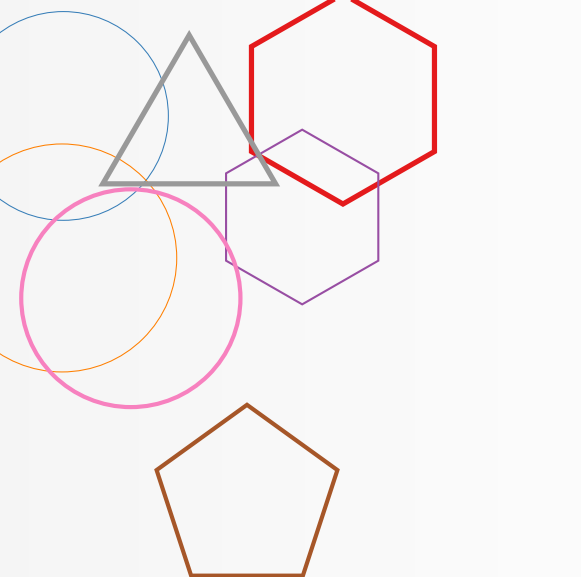[{"shape": "hexagon", "thickness": 2.5, "radius": 0.91, "center": [0.59, 0.828]}, {"shape": "circle", "thickness": 0.5, "radius": 0.9, "center": [0.109, 0.798]}, {"shape": "hexagon", "thickness": 1, "radius": 0.76, "center": [0.52, 0.623]}, {"shape": "circle", "thickness": 0.5, "radius": 0.99, "center": [0.107, 0.552]}, {"shape": "pentagon", "thickness": 2, "radius": 0.82, "center": [0.425, 0.135]}, {"shape": "circle", "thickness": 2, "radius": 0.94, "center": [0.225, 0.483]}, {"shape": "triangle", "thickness": 2.5, "radius": 0.86, "center": [0.325, 0.767]}]